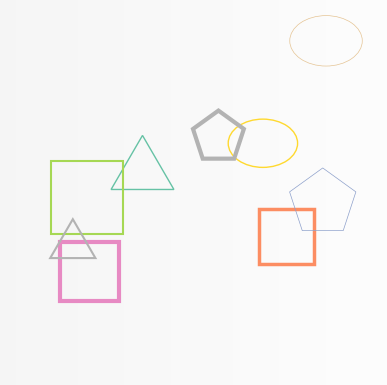[{"shape": "triangle", "thickness": 1, "radius": 0.47, "center": [0.368, 0.555]}, {"shape": "square", "thickness": 2.5, "radius": 0.36, "center": [0.739, 0.386]}, {"shape": "pentagon", "thickness": 0.5, "radius": 0.45, "center": [0.833, 0.474]}, {"shape": "square", "thickness": 3, "radius": 0.38, "center": [0.231, 0.294]}, {"shape": "square", "thickness": 1.5, "radius": 0.47, "center": [0.225, 0.487]}, {"shape": "oval", "thickness": 1, "radius": 0.45, "center": [0.678, 0.628]}, {"shape": "oval", "thickness": 0.5, "radius": 0.47, "center": [0.841, 0.894]}, {"shape": "triangle", "thickness": 1.5, "radius": 0.34, "center": [0.188, 0.363]}, {"shape": "pentagon", "thickness": 3, "radius": 0.34, "center": [0.564, 0.644]}]